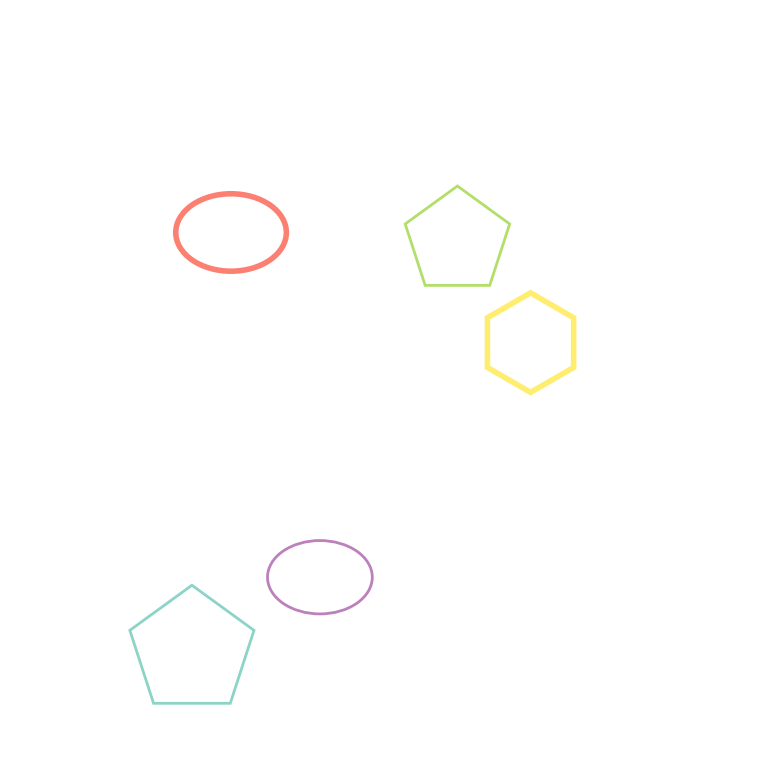[{"shape": "pentagon", "thickness": 1, "radius": 0.42, "center": [0.249, 0.155]}, {"shape": "oval", "thickness": 2, "radius": 0.36, "center": [0.3, 0.698]}, {"shape": "pentagon", "thickness": 1, "radius": 0.36, "center": [0.594, 0.687]}, {"shape": "oval", "thickness": 1, "radius": 0.34, "center": [0.415, 0.25]}, {"shape": "hexagon", "thickness": 2, "radius": 0.32, "center": [0.689, 0.555]}]